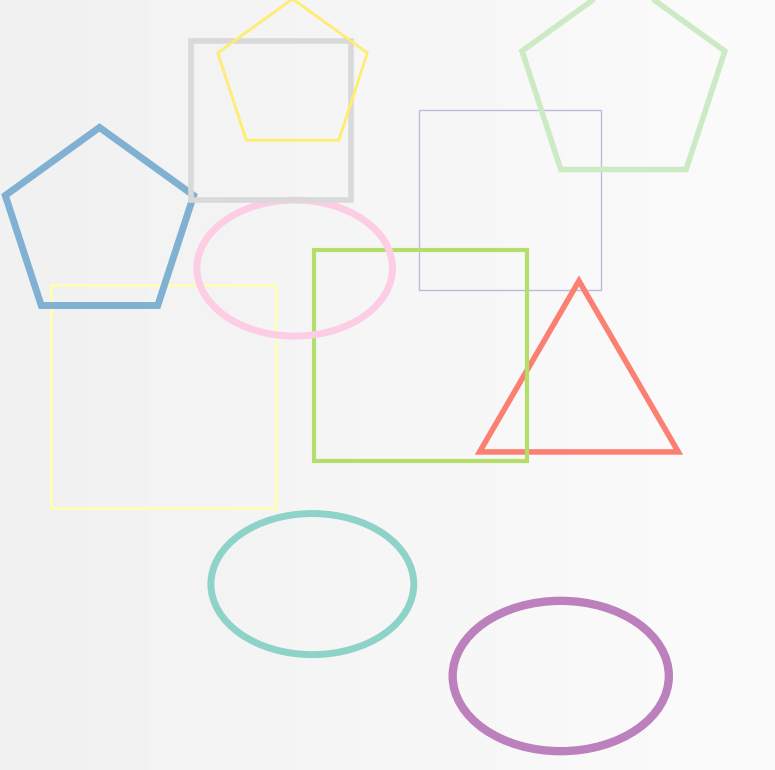[{"shape": "oval", "thickness": 2.5, "radius": 0.65, "center": [0.403, 0.241]}, {"shape": "square", "thickness": 1, "radius": 0.73, "center": [0.211, 0.485]}, {"shape": "square", "thickness": 0.5, "radius": 0.59, "center": [0.658, 0.74]}, {"shape": "triangle", "thickness": 2, "radius": 0.74, "center": [0.747, 0.487]}, {"shape": "pentagon", "thickness": 2.5, "radius": 0.64, "center": [0.128, 0.707]}, {"shape": "square", "thickness": 1.5, "radius": 0.69, "center": [0.543, 0.538]}, {"shape": "oval", "thickness": 2.5, "radius": 0.63, "center": [0.38, 0.652]}, {"shape": "square", "thickness": 2, "radius": 0.52, "center": [0.35, 0.844]}, {"shape": "oval", "thickness": 3, "radius": 0.7, "center": [0.724, 0.122]}, {"shape": "pentagon", "thickness": 2, "radius": 0.69, "center": [0.804, 0.891]}, {"shape": "pentagon", "thickness": 1, "radius": 0.51, "center": [0.378, 0.9]}]